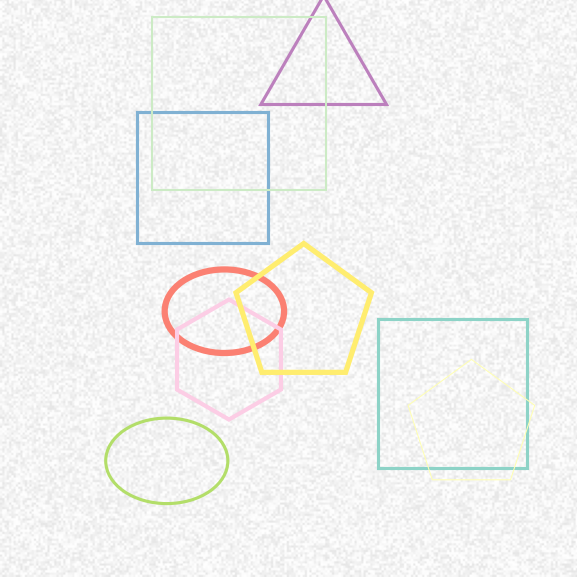[{"shape": "square", "thickness": 1.5, "radius": 0.65, "center": [0.783, 0.318]}, {"shape": "pentagon", "thickness": 0.5, "radius": 0.58, "center": [0.816, 0.262]}, {"shape": "oval", "thickness": 3, "radius": 0.52, "center": [0.389, 0.46]}, {"shape": "square", "thickness": 1.5, "radius": 0.57, "center": [0.351, 0.691]}, {"shape": "oval", "thickness": 1.5, "radius": 0.53, "center": [0.289, 0.201]}, {"shape": "hexagon", "thickness": 2, "radius": 0.52, "center": [0.397, 0.377]}, {"shape": "triangle", "thickness": 1.5, "radius": 0.63, "center": [0.56, 0.881]}, {"shape": "square", "thickness": 1, "radius": 0.75, "center": [0.414, 0.821]}, {"shape": "pentagon", "thickness": 2.5, "radius": 0.62, "center": [0.526, 0.454]}]